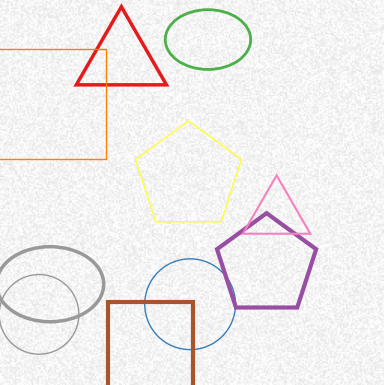[{"shape": "triangle", "thickness": 2.5, "radius": 0.68, "center": [0.315, 0.847]}, {"shape": "circle", "thickness": 1, "radius": 0.59, "center": [0.494, 0.21]}, {"shape": "oval", "thickness": 2, "radius": 0.55, "center": [0.54, 0.897]}, {"shape": "pentagon", "thickness": 3, "radius": 0.68, "center": [0.692, 0.311]}, {"shape": "square", "thickness": 1, "radius": 0.71, "center": [0.132, 0.73]}, {"shape": "pentagon", "thickness": 1, "radius": 0.72, "center": [0.49, 0.541]}, {"shape": "square", "thickness": 3, "radius": 0.55, "center": [0.391, 0.104]}, {"shape": "triangle", "thickness": 1.5, "radius": 0.51, "center": [0.719, 0.443]}, {"shape": "oval", "thickness": 2.5, "radius": 0.7, "center": [0.13, 0.262]}, {"shape": "circle", "thickness": 1, "radius": 0.52, "center": [0.101, 0.183]}]